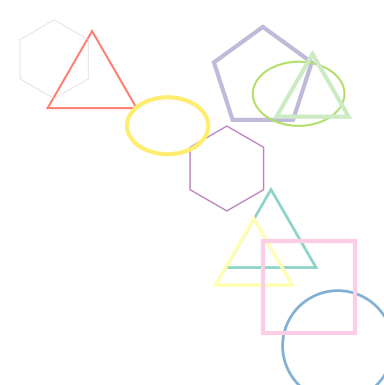[{"shape": "triangle", "thickness": 2, "radius": 0.68, "center": [0.704, 0.373]}, {"shape": "triangle", "thickness": 2.5, "radius": 0.58, "center": [0.659, 0.317]}, {"shape": "pentagon", "thickness": 3, "radius": 0.67, "center": [0.683, 0.797]}, {"shape": "triangle", "thickness": 1.5, "radius": 0.67, "center": [0.239, 0.786]}, {"shape": "circle", "thickness": 2, "radius": 0.72, "center": [0.877, 0.102]}, {"shape": "oval", "thickness": 1.5, "radius": 0.59, "center": [0.776, 0.756]}, {"shape": "square", "thickness": 3, "radius": 0.6, "center": [0.802, 0.255]}, {"shape": "hexagon", "thickness": 0.5, "radius": 0.51, "center": [0.141, 0.846]}, {"shape": "hexagon", "thickness": 1, "radius": 0.55, "center": [0.589, 0.562]}, {"shape": "triangle", "thickness": 3, "radius": 0.54, "center": [0.812, 0.751]}, {"shape": "oval", "thickness": 3, "radius": 0.53, "center": [0.435, 0.673]}]